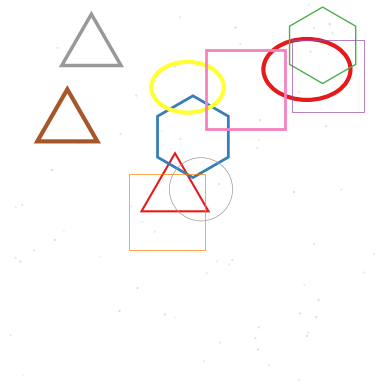[{"shape": "triangle", "thickness": 1.5, "radius": 0.5, "center": [0.455, 0.501]}, {"shape": "oval", "thickness": 3, "radius": 0.57, "center": [0.797, 0.82]}, {"shape": "hexagon", "thickness": 2, "radius": 0.53, "center": [0.501, 0.645]}, {"shape": "hexagon", "thickness": 1, "radius": 0.5, "center": [0.838, 0.882]}, {"shape": "square", "thickness": 0.5, "radius": 0.47, "center": [0.852, 0.802]}, {"shape": "square", "thickness": 0.5, "radius": 0.5, "center": [0.434, 0.45]}, {"shape": "oval", "thickness": 3, "radius": 0.47, "center": [0.487, 0.773]}, {"shape": "triangle", "thickness": 3, "radius": 0.45, "center": [0.175, 0.678]}, {"shape": "square", "thickness": 2, "radius": 0.51, "center": [0.637, 0.767]}, {"shape": "triangle", "thickness": 2.5, "radius": 0.44, "center": [0.237, 0.874]}, {"shape": "circle", "thickness": 0.5, "radius": 0.41, "center": [0.522, 0.508]}]